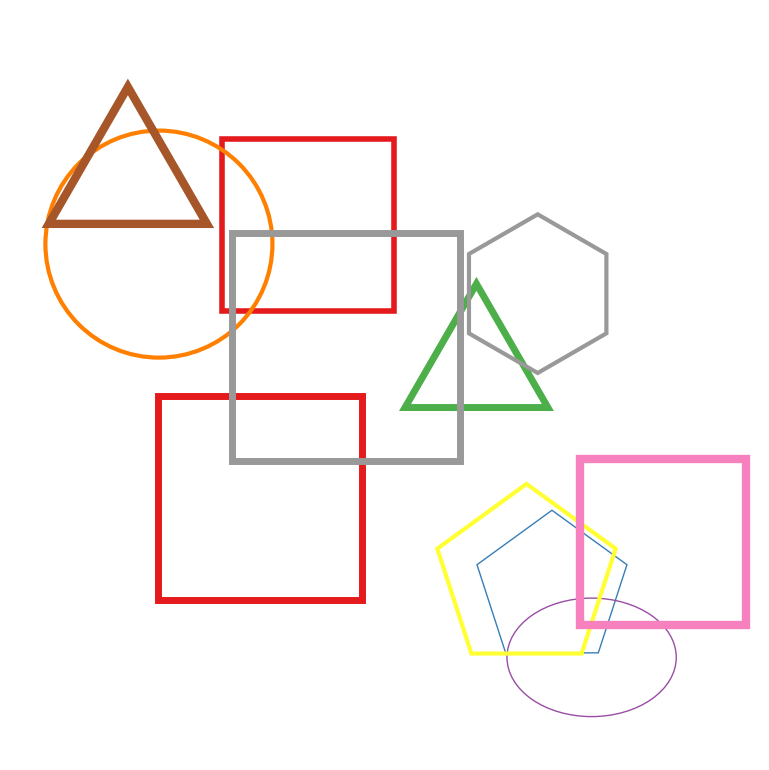[{"shape": "square", "thickness": 2.5, "radius": 0.66, "center": [0.338, 0.353]}, {"shape": "square", "thickness": 2, "radius": 0.56, "center": [0.4, 0.708]}, {"shape": "pentagon", "thickness": 0.5, "radius": 0.51, "center": [0.717, 0.235]}, {"shape": "triangle", "thickness": 2.5, "radius": 0.54, "center": [0.619, 0.524]}, {"shape": "oval", "thickness": 0.5, "radius": 0.55, "center": [0.768, 0.146]}, {"shape": "circle", "thickness": 1.5, "radius": 0.74, "center": [0.206, 0.683]}, {"shape": "pentagon", "thickness": 1.5, "radius": 0.61, "center": [0.684, 0.25]}, {"shape": "triangle", "thickness": 3, "radius": 0.59, "center": [0.166, 0.769]}, {"shape": "square", "thickness": 3, "radius": 0.54, "center": [0.861, 0.296]}, {"shape": "square", "thickness": 2.5, "radius": 0.74, "center": [0.449, 0.549]}, {"shape": "hexagon", "thickness": 1.5, "radius": 0.52, "center": [0.698, 0.619]}]